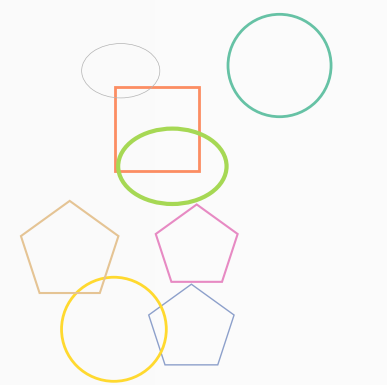[{"shape": "circle", "thickness": 2, "radius": 0.66, "center": [0.721, 0.83]}, {"shape": "square", "thickness": 2, "radius": 0.54, "center": [0.405, 0.666]}, {"shape": "pentagon", "thickness": 1, "radius": 0.58, "center": [0.494, 0.146]}, {"shape": "pentagon", "thickness": 1.5, "radius": 0.56, "center": [0.508, 0.358]}, {"shape": "oval", "thickness": 3, "radius": 0.7, "center": [0.445, 0.568]}, {"shape": "circle", "thickness": 2, "radius": 0.68, "center": [0.294, 0.145]}, {"shape": "pentagon", "thickness": 1.5, "radius": 0.66, "center": [0.18, 0.346]}, {"shape": "oval", "thickness": 0.5, "radius": 0.5, "center": [0.312, 0.816]}]